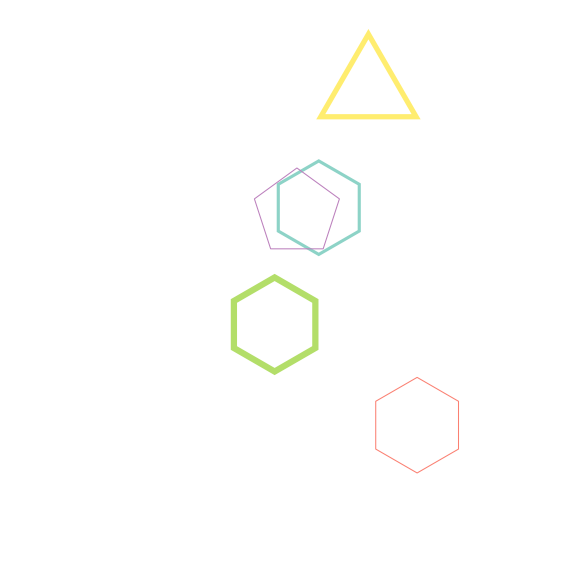[{"shape": "hexagon", "thickness": 1.5, "radius": 0.4, "center": [0.552, 0.64]}, {"shape": "hexagon", "thickness": 0.5, "radius": 0.41, "center": [0.722, 0.263]}, {"shape": "hexagon", "thickness": 3, "radius": 0.41, "center": [0.476, 0.437]}, {"shape": "pentagon", "thickness": 0.5, "radius": 0.39, "center": [0.514, 0.631]}, {"shape": "triangle", "thickness": 2.5, "radius": 0.48, "center": [0.638, 0.845]}]